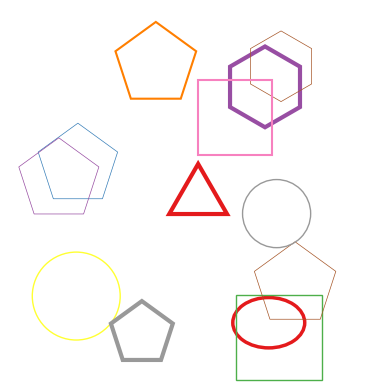[{"shape": "triangle", "thickness": 3, "radius": 0.43, "center": [0.515, 0.487]}, {"shape": "oval", "thickness": 2.5, "radius": 0.47, "center": [0.698, 0.162]}, {"shape": "pentagon", "thickness": 0.5, "radius": 0.54, "center": [0.202, 0.572]}, {"shape": "square", "thickness": 1, "radius": 0.56, "center": [0.725, 0.124]}, {"shape": "pentagon", "thickness": 0.5, "radius": 0.55, "center": [0.153, 0.533]}, {"shape": "hexagon", "thickness": 3, "radius": 0.52, "center": [0.688, 0.774]}, {"shape": "pentagon", "thickness": 1.5, "radius": 0.55, "center": [0.405, 0.833]}, {"shape": "circle", "thickness": 1, "radius": 0.57, "center": [0.198, 0.231]}, {"shape": "pentagon", "thickness": 0.5, "radius": 0.56, "center": [0.766, 0.261]}, {"shape": "hexagon", "thickness": 0.5, "radius": 0.46, "center": [0.73, 0.828]}, {"shape": "square", "thickness": 1.5, "radius": 0.48, "center": [0.611, 0.695]}, {"shape": "pentagon", "thickness": 3, "radius": 0.42, "center": [0.368, 0.133]}, {"shape": "circle", "thickness": 1, "radius": 0.44, "center": [0.718, 0.445]}]